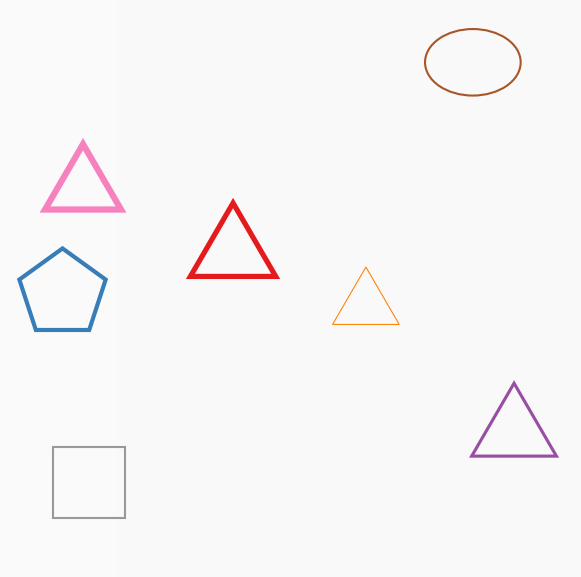[{"shape": "triangle", "thickness": 2.5, "radius": 0.42, "center": [0.401, 0.563]}, {"shape": "pentagon", "thickness": 2, "radius": 0.39, "center": [0.108, 0.491]}, {"shape": "triangle", "thickness": 1.5, "radius": 0.42, "center": [0.884, 0.251]}, {"shape": "triangle", "thickness": 0.5, "radius": 0.33, "center": [0.629, 0.47]}, {"shape": "oval", "thickness": 1, "radius": 0.41, "center": [0.814, 0.891]}, {"shape": "triangle", "thickness": 3, "radius": 0.38, "center": [0.143, 0.674]}, {"shape": "square", "thickness": 1, "radius": 0.31, "center": [0.153, 0.164]}]